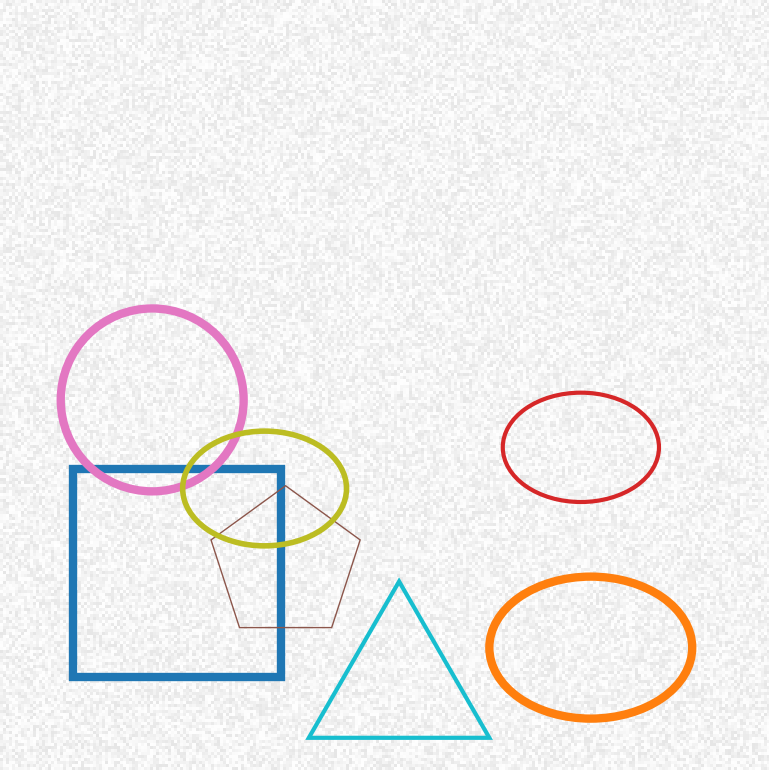[{"shape": "square", "thickness": 3, "radius": 0.68, "center": [0.23, 0.256]}, {"shape": "oval", "thickness": 3, "radius": 0.66, "center": [0.767, 0.159]}, {"shape": "oval", "thickness": 1.5, "radius": 0.51, "center": [0.754, 0.419]}, {"shape": "pentagon", "thickness": 0.5, "radius": 0.51, "center": [0.371, 0.267]}, {"shape": "circle", "thickness": 3, "radius": 0.59, "center": [0.198, 0.481]}, {"shape": "oval", "thickness": 2, "radius": 0.53, "center": [0.344, 0.366]}, {"shape": "triangle", "thickness": 1.5, "radius": 0.68, "center": [0.518, 0.11]}]